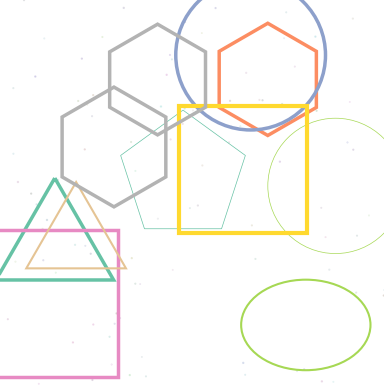[{"shape": "triangle", "thickness": 2.5, "radius": 0.88, "center": [0.142, 0.361]}, {"shape": "pentagon", "thickness": 0.5, "radius": 0.85, "center": [0.475, 0.544]}, {"shape": "hexagon", "thickness": 2.5, "radius": 0.73, "center": [0.696, 0.794]}, {"shape": "circle", "thickness": 2.5, "radius": 0.97, "center": [0.651, 0.857]}, {"shape": "square", "thickness": 2.5, "radius": 0.95, "center": [0.117, 0.211]}, {"shape": "oval", "thickness": 1.5, "radius": 0.84, "center": [0.794, 0.156]}, {"shape": "circle", "thickness": 0.5, "radius": 0.88, "center": [0.871, 0.517]}, {"shape": "square", "thickness": 3, "radius": 0.83, "center": [0.63, 0.56]}, {"shape": "triangle", "thickness": 1.5, "radius": 0.75, "center": [0.198, 0.378]}, {"shape": "hexagon", "thickness": 2.5, "radius": 0.78, "center": [0.296, 0.618]}, {"shape": "hexagon", "thickness": 2.5, "radius": 0.72, "center": [0.409, 0.793]}]